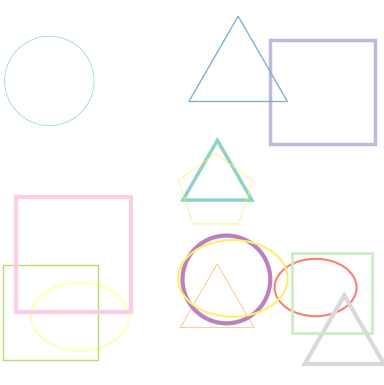[{"shape": "circle", "thickness": 0.5, "radius": 0.58, "center": [0.128, 0.79]}, {"shape": "triangle", "thickness": 2.5, "radius": 0.52, "center": [0.565, 0.532]}, {"shape": "oval", "thickness": 1.5, "radius": 0.63, "center": [0.208, 0.178]}, {"shape": "square", "thickness": 2.5, "radius": 0.68, "center": [0.837, 0.761]}, {"shape": "oval", "thickness": 1.5, "radius": 0.53, "center": [0.82, 0.253]}, {"shape": "triangle", "thickness": 1, "radius": 0.74, "center": [0.619, 0.81]}, {"shape": "triangle", "thickness": 0.5, "radius": 0.55, "center": [0.564, 0.204]}, {"shape": "square", "thickness": 1, "radius": 0.61, "center": [0.131, 0.189]}, {"shape": "square", "thickness": 3, "radius": 0.74, "center": [0.191, 0.339]}, {"shape": "triangle", "thickness": 3, "radius": 0.59, "center": [0.894, 0.114]}, {"shape": "circle", "thickness": 3, "radius": 0.57, "center": [0.588, 0.274]}, {"shape": "square", "thickness": 2, "radius": 0.52, "center": [0.862, 0.239]}, {"shape": "pentagon", "thickness": 0.5, "radius": 0.51, "center": [0.56, 0.5]}, {"shape": "oval", "thickness": 1.5, "radius": 0.71, "center": [0.605, 0.277]}]